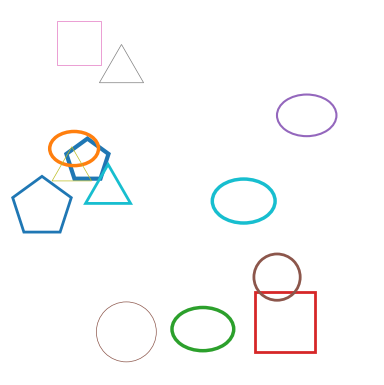[{"shape": "pentagon", "thickness": 3, "radius": 0.29, "center": [0.227, 0.582]}, {"shape": "pentagon", "thickness": 2, "radius": 0.4, "center": [0.109, 0.462]}, {"shape": "oval", "thickness": 2.5, "radius": 0.32, "center": [0.192, 0.614]}, {"shape": "oval", "thickness": 2.5, "radius": 0.4, "center": [0.527, 0.145]}, {"shape": "square", "thickness": 2, "radius": 0.39, "center": [0.74, 0.163]}, {"shape": "oval", "thickness": 1.5, "radius": 0.39, "center": [0.797, 0.7]}, {"shape": "circle", "thickness": 2, "radius": 0.3, "center": [0.72, 0.28]}, {"shape": "circle", "thickness": 0.5, "radius": 0.39, "center": [0.328, 0.138]}, {"shape": "square", "thickness": 0.5, "radius": 0.29, "center": [0.205, 0.889]}, {"shape": "triangle", "thickness": 0.5, "radius": 0.33, "center": [0.316, 0.818]}, {"shape": "triangle", "thickness": 0.5, "radius": 0.3, "center": [0.187, 0.56]}, {"shape": "oval", "thickness": 2.5, "radius": 0.41, "center": [0.633, 0.478]}, {"shape": "triangle", "thickness": 2, "radius": 0.34, "center": [0.281, 0.505]}]